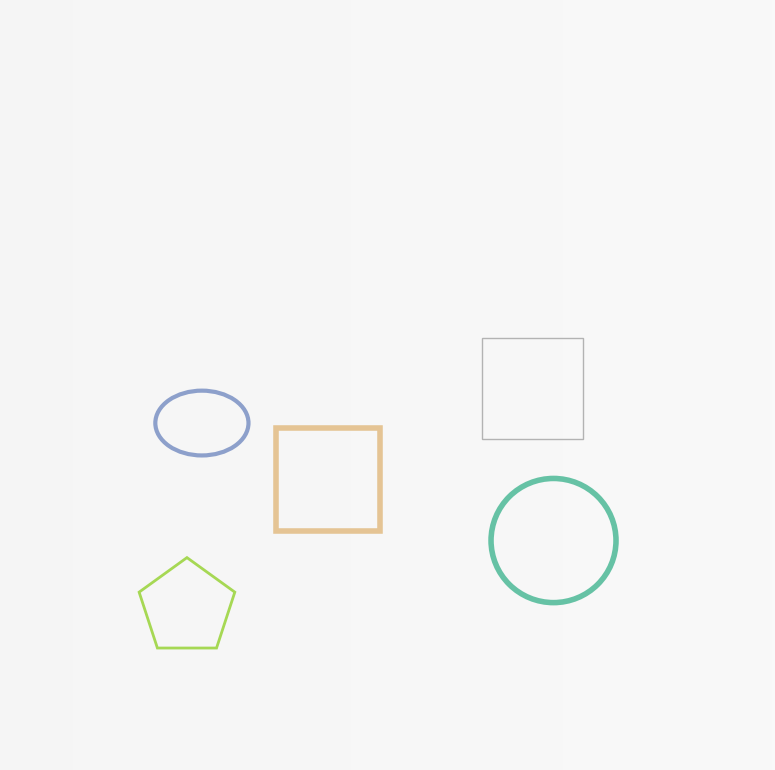[{"shape": "circle", "thickness": 2, "radius": 0.4, "center": [0.714, 0.298]}, {"shape": "oval", "thickness": 1.5, "radius": 0.3, "center": [0.261, 0.451]}, {"shape": "pentagon", "thickness": 1, "radius": 0.32, "center": [0.241, 0.211]}, {"shape": "square", "thickness": 2, "radius": 0.33, "center": [0.423, 0.378]}, {"shape": "square", "thickness": 0.5, "radius": 0.33, "center": [0.687, 0.495]}]